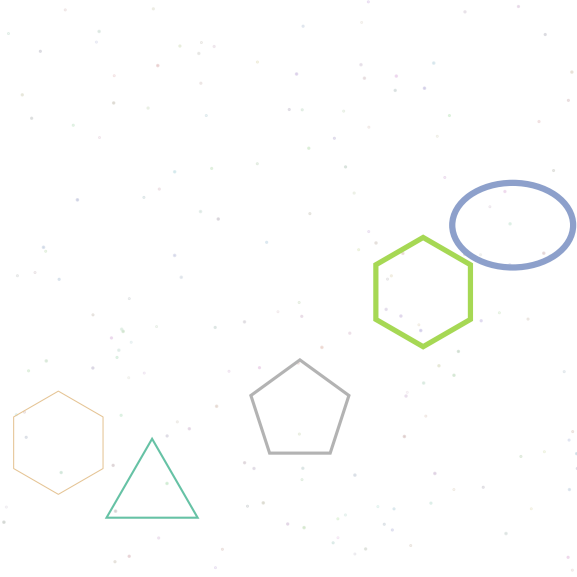[{"shape": "triangle", "thickness": 1, "radius": 0.46, "center": [0.263, 0.148]}, {"shape": "oval", "thickness": 3, "radius": 0.52, "center": [0.888, 0.609]}, {"shape": "hexagon", "thickness": 2.5, "radius": 0.47, "center": [0.733, 0.493]}, {"shape": "hexagon", "thickness": 0.5, "radius": 0.45, "center": [0.101, 0.232]}, {"shape": "pentagon", "thickness": 1.5, "radius": 0.45, "center": [0.519, 0.287]}]